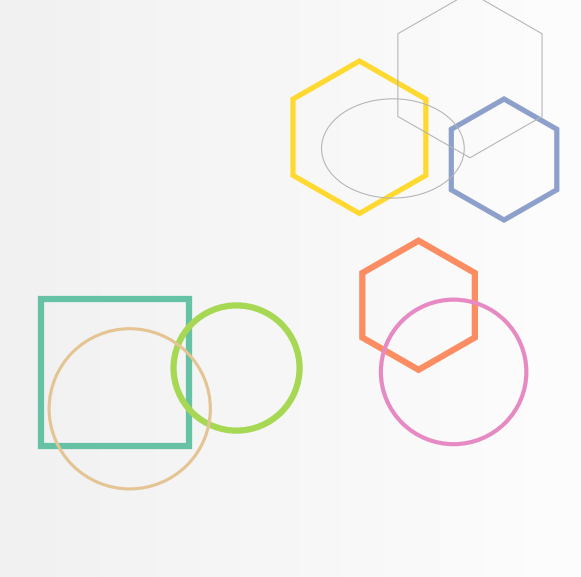[{"shape": "square", "thickness": 3, "radius": 0.64, "center": [0.197, 0.354]}, {"shape": "hexagon", "thickness": 3, "radius": 0.56, "center": [0.72, 0.471]}, {"shape": "hexagon", "thickness": 2.5, "radius": 0.52, "center": [0.867, 0.723]}, {"shape": "circle", "thickness": 2, "radius": 0.63, "center": [0.78, 0.355]}, {"shape": "circle", "thickness": 3, "radius": 0.54, "center": [0.407, 0.362]}, {"shape": "hexagon", "thickness": 2.5, "radius": 0.66, "center": [0.618, 0.761]}, {"shape": "circle", "thickness": 1.5, "radius": 0.69, "center": [0.223, 0.291]}, {"shape": "hexagon", "thickness": 0.5, "radius": 0.72, "center": [0.809, 0.869]}, {"shape": "oval", "thickness": 0.5, "radius": 0.61, "center": [0.676, 0.742]}]